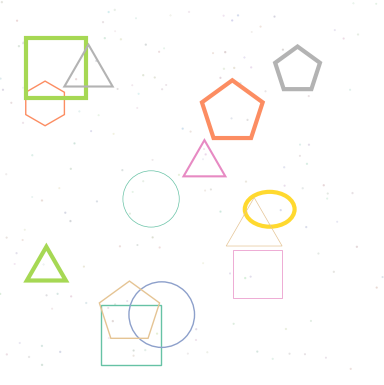[{"shape": "circle", "thickness": 0.5, "radius": 0.37, "center": [0.392, 0.483]}, {"shape": "square", "thickness": 1, "radius": 0.39, "center": [0.34, 0.129]}, {"shape": "pentagon", "thickness": 3, "radius": 0.41, "center": [0.603, 0.709]}, {"shape": "hexagon", "thickness": 1, "radius": 0.29, "center": [0.117, 0.731]}, {"shape": "circle", "thickness": 1, "radius": 0.43, "center": [0.42, 0.183]}, {"shape": "triangle", "thickness": 1.5, "radius": 0.31, "center": [0.531, 0.573]}, {"shape": "square", "thickness": 0.5, "radius": 0.32, "center": [0.669, 0.289]}, {"shape": "triangle", "thickness": 3, "radius": 0.29, "center": [0.12, 0.301]}, {"shape": "square", "thickness": 3, "radius": 0.39, "center": [0.145, 0.823]}, {"shape": "oval", "thickness": 3, "radius": 0.32, "center": [0.7, 0.456]}, {"shape": "pentagon", "thickness": 1, "radius": 0.41, "center": [0.336, 0.188]}, {"shape": "triangle", "thickness": 0.5, "radius": 0.42, "center": [0.66, 0.403]}, {"shape": "triangle", "thickness": 1.5, "radius": 0.36, "center": [0.23, 0.811]}, {"shape": "pentagon", "thickness": 3, "radius": 0.31, "center": [0.773, 0.818]}]